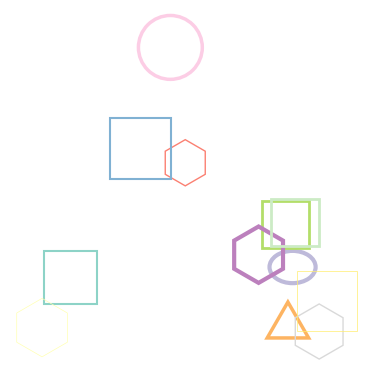[{"shape": "square", "thickness": 1.5, "radius": 0.34, "center": [0.183, 0.279]}, {"shape": "hexagon", "thickness": 0.5, "radius": 0.38, "center": [0.109, 0.149]}, {"shape": "oval", "thickness": 3, "radius": 0.3, "center": [0.76, 0.306]}, {"shape": "hexagon", "thickness": 1, "radius": 0.3, "center": [0.481, 0.577]}, {"shape": "square", "thickness": 1.5, "radius": 0.39, "center": [0.365, 0.615]}, {"shape": "triangle", "thickness": 2.5, "radius": 0.31, "center": [0.748, 0.153]}, {"shape": "square", "thickness": 2, "radius": 0.31, "center": [0.742, 0.418]}, {"shape": "circle", "thickness": 2.5, "radius": 0.41, "center": [0.443, 0.877]}, {"shape": "hexagon", "thickness": 1, "radius": 0.36, "center": [0.829, 0.139]}, {"shape": "hexagon", "thickness": 3, "radius": 0.37, "center": [0.672, 0.338]}, {"shape": "square", "thickness": 2, "radius": 0.31, "center": [0.767, 0.422]}, {"shape": "square", "thickness": 0.5, "radius": 0.39, "center": [0.85, 0.218]}]